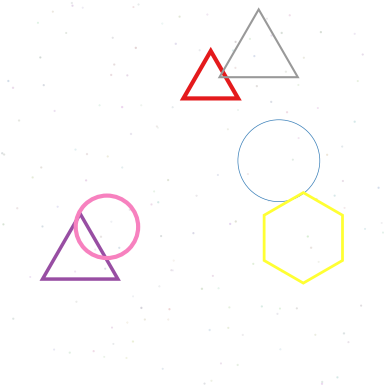[{"shape": "triangle", "thickness": 3, "radius": 0.41, "center": [0.547, 0.785]}, {"shape": "circle", "thickness": 0.5, "radius": 0.53, "center": [0.724, 0.583]}, {"shape": "triangle", "thickness": 2.5, "radius": 0.56, "center": [0.208, 0.332]}, {"shape": "hexagon", "thickness": 2, "radius": 0.59, "center": [0.788, 0.382]}, {"shape": "circle", "thickness": 3, "radius": 0.41, "center": [0.278, 0.411]}, {"shape": "triangle", "thickness": 1.5, "radius": 0.59, "center": [0.672, 0.858]}]